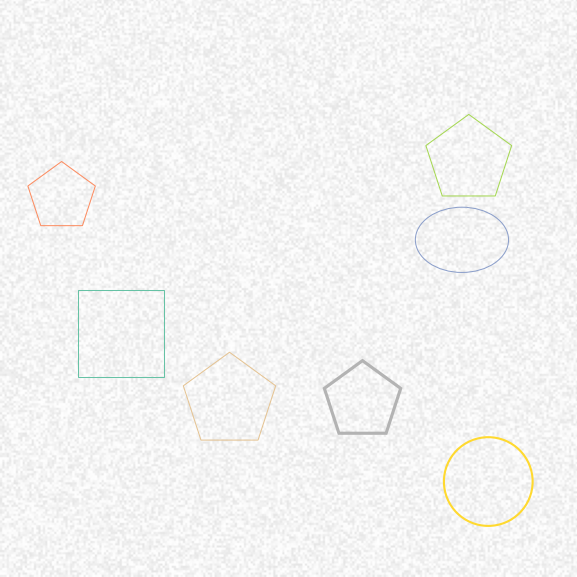[{"shape": "square", "thickness": 0.5, "radius": 0.38, "center": [0.21, 0.422]}, {"shape": "pentagon", "thickness": 0.5, "radius": 0.31, "center": [0.107, 0.658]}, {"shape": "oval", "thickness": 0.5, "radius": 0.4, "center": [0.8, 0.584]}, {"shape": "pentagon", "thickness": 0.5, "radius": 0.39, "center": [0.812, 0.723]}, {"shape": "circle", "thickness": 1, "radius": 0.38, "center": [0.846, 0.165]}, {"shape": "pentagon", "thickness": 0.5, "radius": 0.42, "center": [0.397, 0.305]}, {"shape": "pentagon", "thickness": 1.5, "radius": 0.35, "center": [0.628, 0.305]}]